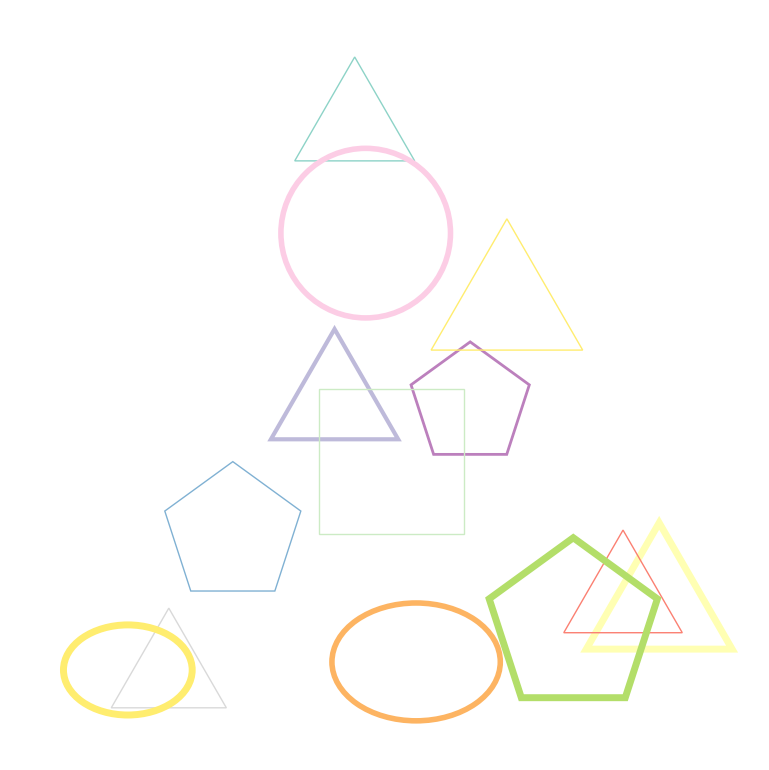[{"shape": "triangle", "thickness": 0.5, "radius": 0.45, "center": [0.461, 0.836]}, {"shape": "triangle", "thickness": 2.5, "radius": 0.55, "center": [0.856, 0.212]}, {"shape": "triangle", "thickness": 1.5, "radius": 0.48, "center": [0.434, 0.477]}, {"shape": "triangle", "thickness": 0.5, "radius": 0.44, "center": [0.809, 0.223]}, {"shape": "pentagon", "thickness": 0.5, "radius": 0.46, "center": [0.302, 0.308]}, {"shape": "oval", "thickness": 2, "radius": 0.55, "center": [0.54, 0.14]}, {"shape": "pentagon", "thickness": 2.5, "radius": 0.57, "center": [0.745, 0.187]}, {"shape": "circle", "thickness": 2, "radius": 0.55, "center": [0.475, 0.697]}, {"shape": "triangle", "thickness": 0.5, "radius": 0.43, "center": [0.219, 0.124]}, {"shape": "pentagon", "thickness": 1, "radius": 0.4, "center": [0.611, 0.475]}, {"shape": "square", "thickness": 0.5, "radius": 0.47, "center": [0.509, 0.401]}, {"shape": "triangle", "thickness": 0.5, "radius": 0.57, "center": [0.658, 0.602]}, {"shape": "oval", "thickness": 2.5, "radius": 0.42, "center": [0.166, 0.13]}]